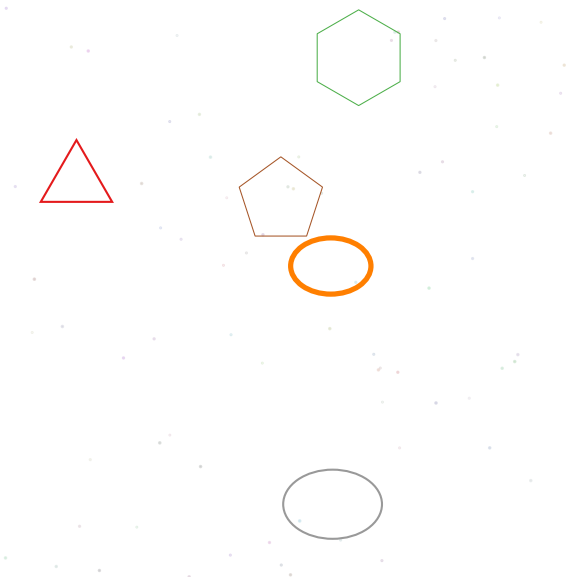[{"shape": "triangle", "thickness": 1, "radius": 0.36, "center": [0.132, 0.685]}, {"shape": "hexagon", "thickness": 0.5, "radius": 0.41, "center": [0.621, 0.899]}, {"shape": "oval", "thickness": 2.5, "radius": 0.35, "center": [0.573, 0.539]}, {"shape": "pentagon", "thickness": 0.5, "radius": 0.38, "center": [0.486, 0.652]}, {"shape": "oval", "thickness": 1, "radius": 0.43, "center": [0.576, 0.126]}]